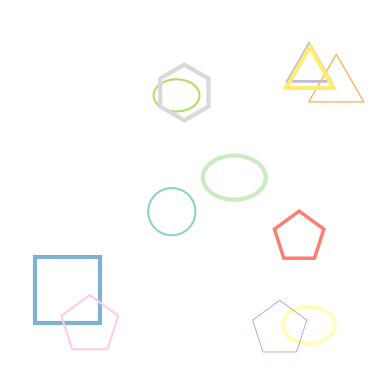[{"shape": "circle", "thickness": 1.5, "radius": 0.31, "center": [0.446, 0.45]}, {"shape": "oval", "thickness": 2.5, "radius": 0.34, "center": [0.802, 0.155]}, {"shape": "triangle", "thickness": 2, "radius": 0.33, "center": [0.803, 0.821]}, {"shape": "pentagon", "thickness": 2.5, "radius": 0.34, "center": [0.777, 0.384]}, {"shape": "square", "thickness": 3, "radius": 0.42, "center": [0.175, 0.247]}, {"shape": "triangle", "thickness": 1, "radius": 0.41, "center": [0.874, 0.777]}, {"shape": "oval", "thickness": 1.5, "radius": 0.3, "center": [0.459, 0.752]}, {"shape": "pentagon", "thickness": 1.5, "radius": 0.39, "center": [0.233, 0.156]}, {"shape": "hexagon", "thickness": 3, "radius": 0.36, "center": [0.479, 0.76]}, {"shape": "pentagon", "thickness": 0.5, "radius": 0.37, "center": [0.727, 0.146]}, {"shape": "oval", "thickness": 3, "radius": 0.41, "center": [0.609, 0.539]}, {"shape": "triangle", "thickness": 3, "radius": 0.36, "center": [0.805, 0.807]}]